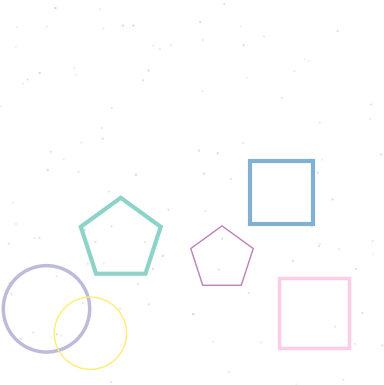[{"shape": "pentagon", "thickness": 3, "radius": 0.55, "center": [0.314, 0.377]}, {"shape": "circle", "thickness": 2.5, "radius": 0.56, "center": [0.121, 0.198]}, {"shape": "square", "thickness": 3, "radius": 0.41, "center": [0.732, 0.501]}, {"shape": "square", "thickness": 2.5, "radius": 0.45, "center": [0.815, 0.187]}, {"shape": "pentagon", "thickness": 1, "radius": 0.43, "center": [0.577, 0.328]}, {"shape": "circle", "thickness": 1, "radius": 0.47, "center": [0.235, 0.135]}]